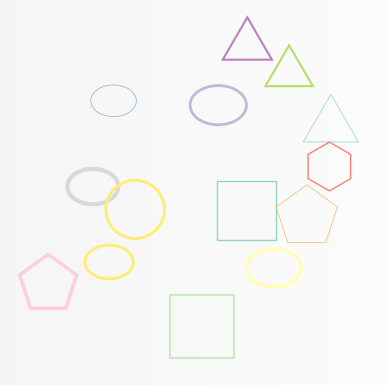[{"shape": "square", "thickness": 1, "radius": 0.38, "center": [0.636, 0.453]}, {"shape": "triangle", "thickness": 0.5, "radius": 0.41, "center": [0.854, 0.672]}, {"shape": "oval", "thickness": 2.5, "radius": 0.35, "center": [0.707, 0.304]}, {"shape": "oval", "thickness": 2, "radius": 0.36, "center": [0.563, 0.727]}, {"shape": "hexagon", "thickness": 1, "radius": 0.32, "center": [0.85, 0.568]}, {"shape": "oval", "thickness": 0.5, "radius": 0.29, "center": [0.293, 0.738]}, {"shape": "pentagon", "thickness": 0.5, "radius": 0.42, "center": [0.792, 0.437]}, {"shape": "triangle", "thickness": 1.5, "radius": 0.35, "center": [0.746, 0.812]}, {"shape": "pentagon", "thickness": 2.5, "radius": 0.39, "center": [0.124, 0.262]}, {"shape": "oval", "thickness": 3, "radius": 0.33, "center": [0.24, 0.516]}, {"shape": "triangle", "thickness": 1.5, "radius": 0.37, "center": [0.638, 0.882]}, {"shape": "square", "thickness": 1.5, "radius": 0.41, "center": [0.521, 0.152]}, {"shape": "circle", "thickness": 2, "radius": 0.38, "center": [0.349, 0.456]}, {"shape": "oval", "thickness": 2, "radius": 0.31, "center": [0.282, 0.319]}]